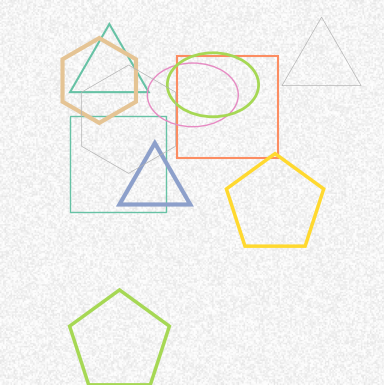[{"shape": "square", "thickness": 1, "radius": 0.62, "center": [0.307, 0.574]}, {"shape": "triangle", "thickness": 1.5, "radius": 0.59, "center": [0.284, 0.82]}, {"shape": "square", "thickness": 1.5, "radius": 0.66, "center": [0.591, 0.722]}, {"shape": "triangle", "thickness": 3, "radius": 0.53, "center": [0.402, 0.522]}, {"shape": "oval", "thickness": 1, "radius": 0.59, "center": [0.501, 0.754]}, {"shape": "pentagon", "thickness": 2.5, "radius": 0.68, "center": [0.31, 0.111]}, {"shape": "oval", "thickness": 2, "radius": 0.59, "center": [0.553, 0.78]}, {"shape": "pentagon", "thickness": 2.5, "radius": 0.66, "center": [0.714, 0.468]}, {"shape": "hexagon", "thickness": 3, "radius": 0.55, "center": [0.258, 0.791]}, {"shape": "hexagon", "thickness": 0.5, "radius": 0.7, "center": [0.334, 0.69]}, {"shape": "triangle", "thickness": 0.5, "radius": 0.59, "center": [0.835, 0.837]}]